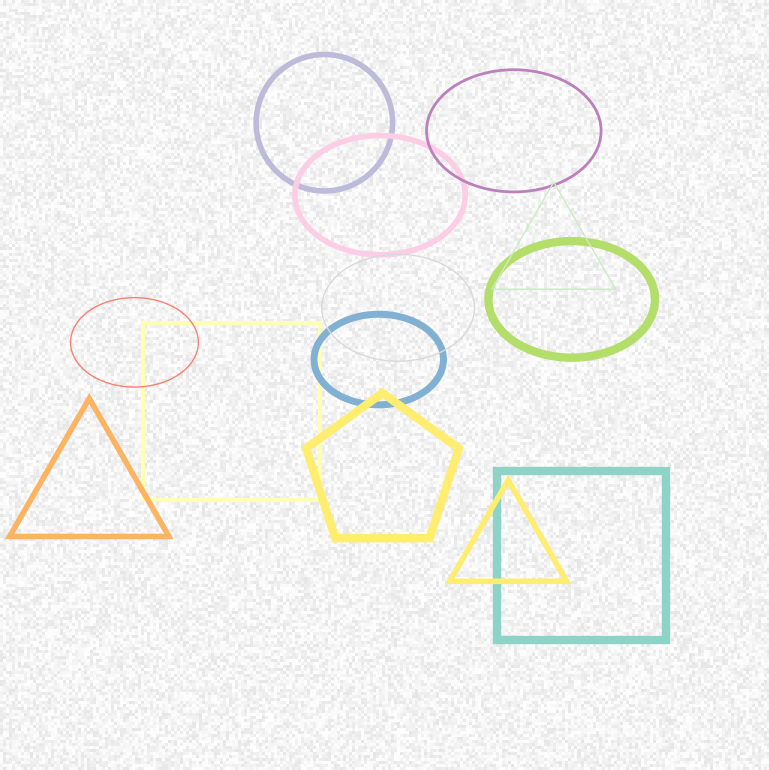[{"shape": "square", "thickness": 3, "radius": 0.55, "center": [0.755, 0.278]}, {"shape": "square", "thickness": 1.5, "radius": 0.57, "center": [0.301, 0.466]}, {"shape": "circle", "thickness": 2, "radius": 0.44, "center": [0.421, 0.841]}, {"shape": "oval", "thickness": 0.5, "radius": 0.41, "center": [0.175, 0.555]}, {"shape": "oval", "thickness": 2.5, "radius": 0.42, "center": [0.492, 0.533]}, {"shape": "triangle", "thickness": 2, "radius": 0.6, "center": [0.116, 0.363]}, {"shape": "oval", "thickness": 3, "radius": 0.54, "center": [0.742, 0.611]}, {"shape": "oval", "thickness": 2, "radius": 0.55, "center": [0.494, 0.747]}, {"shape": "oval", "thickness": 0.5, "radius": 0.5, "center": [0.517, 0.6]}, {"shape": "oval", "thickness": 1, "radius": 0.57, "center": [0.667, 0.83]}, {"shape": "triangle", "thickness": 0.5, "radius": 0.46, "center": [0.719, 0.671]}, {"shape": "triangle", "thickness": 2, "radius": 0.44, "center": [0.66, 0.289]}, {"shape": "pentagon", "thickness": 3, "radius": 0.52, "center": [0.497, 0.385]}]